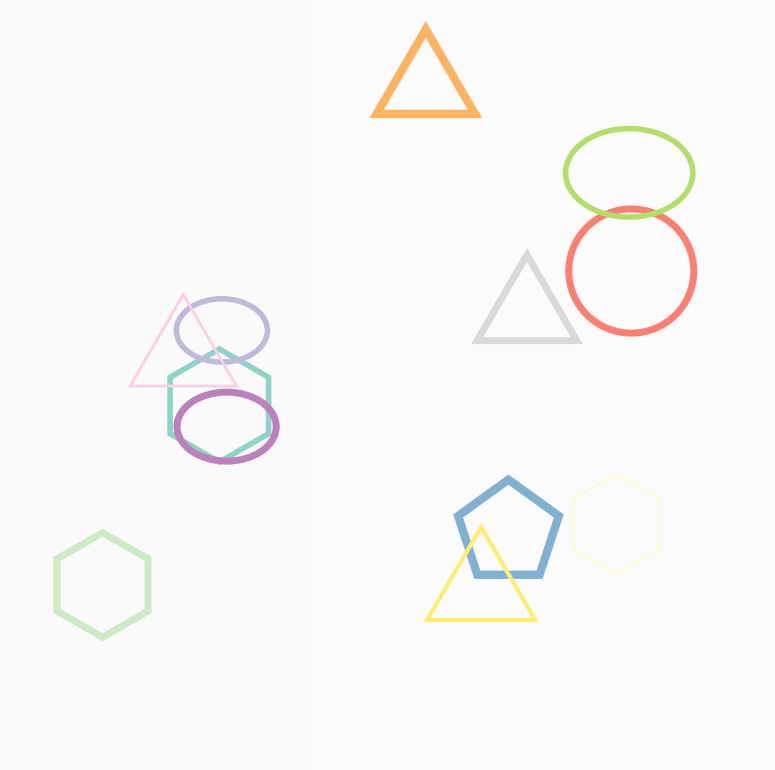[{"shape": "hexagon", "thickness": 2, "radius": 0.37, "center": [0.283, 0.473]}, {"shape": "hexagon", "thickness": 0.5, "radius": 0.32, "center": [0.795, 0.319]}, {"shape": "oval", "thickness": 2, "radius": 0.29, "center": [0.286, 0.571]}, {"shape": "circle", "thickness": 2.5, "radius": 0.4, "center": [0.815, 0.648]}, {"shape": "pentagon", "thickness": 3, "radius": 0.34, "center": [0.656, 0.309]}, {"shape": "triangle", "thickness": 3, "radius": 0.37, "center": [0.549, 0.889]}, {"shape": "oval", "thickness": 2, "radius": 0.41, "center": [0.812, 0.776]}, {"shape": "triangle", "thickness": 1, "radius": 0.4, "center": [0.236, 0.538]}, {"shape": "triangle", "thickness": 2.5, "radius": 0.37, "center": [0.68, 0.595]}, {"shape": "oval", "thickness": 2.5, "radius": 0.32, "center": [0.292, 0.446]}, {"shape": "hexagon", "thickness": 2.5, "radius": 0.34, "center": [0.132, 0.24]}, {"shape": "triangle", "thickness": 1.5, "radius": 0.4, "center": [0.621, 0.235]}]